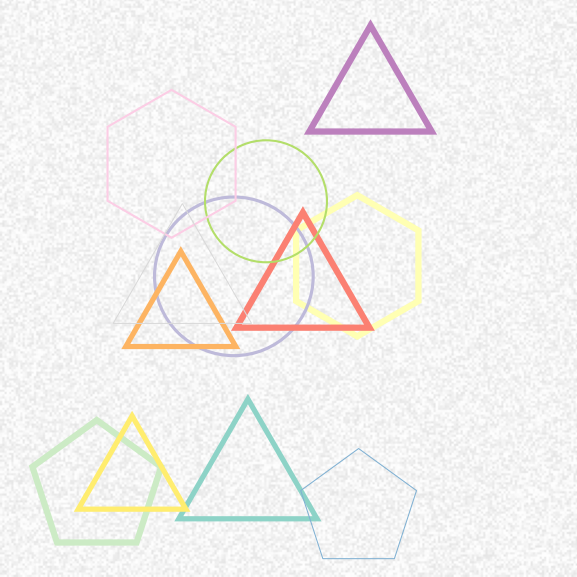[{"shape": "triangle", "thickness": 2.5, "radius": 0.69, "center": [0.429, 0.17]}, {"shape": "hexagon", "thickness": 3, "radius": 0.61, "center": [0.619, 0.539]}, {"shape": "circle", "thickness": 1.5, "radius": 0.69, "center": [0.405, 0.521]}, {"shape": "triangle", "thickness": 3, "radius": 0.67, "center": [0.525, 0.498]}, {"shape": "pentagon", "thickness": 0.5, "radius": 0.53, "center": [0.621, 0.117]}, {"shape": "triangle", "thickness": 2.5, "radius": 0.55, "center": [0.313, 0.454]}, {"shape": "circle", "thickness": 1, "radius": 0.53, "center": [0.461, 0.651]}, {"shape": "hexagon", "thickness": 1, "radius": 0.64, "center": [0.297, 0.716]}, {"shape": "triangle", "thickness": 0.5, "radius": 0.69, "center": [0.316, 0.508]}, {"shape": "triangle", "thickness": 3, "radius": 0.61, "center": [0.642, 0.833]}, {"shape": "pentagon", "thickness": 3, "radius": 0.59, "center": [0.168, 0.155]}, {"shape": "triangle", "thickness": 2.5, "radius": 0.54, "center": [0.229, 0.171]}]